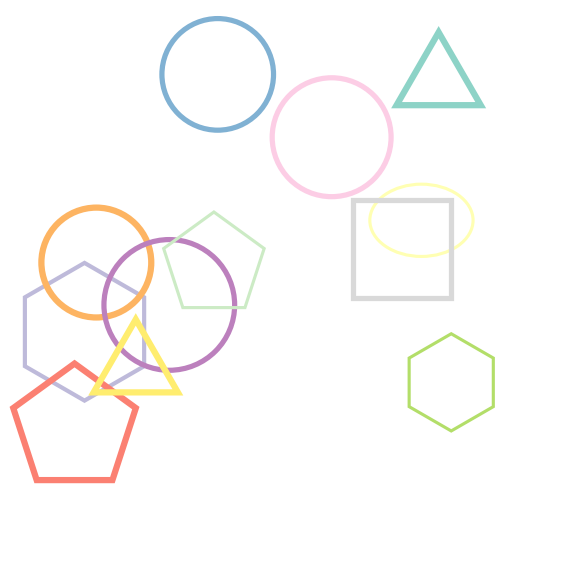[{"shape": "triangle", "thickness": 3, "radius": 0.42, "center": [0.76, 0.859]}, {"shape": "oval", "thickness": 1.5, "radius": 0.45, "center": [0.73, 0.618]}, {"shape": "hexagon", "thickness": 2, "radius": 0.6, "center": [0.146, 0.425]}, {"shape": "pentagon", "thickness": 3, "radius": 0.56, "center": [0.129, 0.258]}, {"shape": "circle", "thickness": 2.5, "radius": 0.48, "center": [0.377, 0.87]}, {"shape": "circle", "thickness": 3, "radius": 0.48, "center": [0.167, 0.545]}, {"shape": "hexagon", "thickness": 1.5, "radius": 0.42, "center": [0.781, 0.337]}, {"shape": "circle", "thickness": 2.5, "radius": 0.51, "center": [0.574, 0.762]}, {"shape": "square", "thickness": 2.5, "radius": 0.43, "center": [0.696, 0.568]}, {"shape": "circle", "thickness": 2.5, "radius": 0.57, "center": [0.293, 0.471]}, {"shape": "pentagon", "thickness": 1.5, "radius": 0.46, "center": [0.37, 0.541]}, {"shape": "triangle", "thickness": 3, "radius": 0.42, "center": [0.235, 0.362]}]